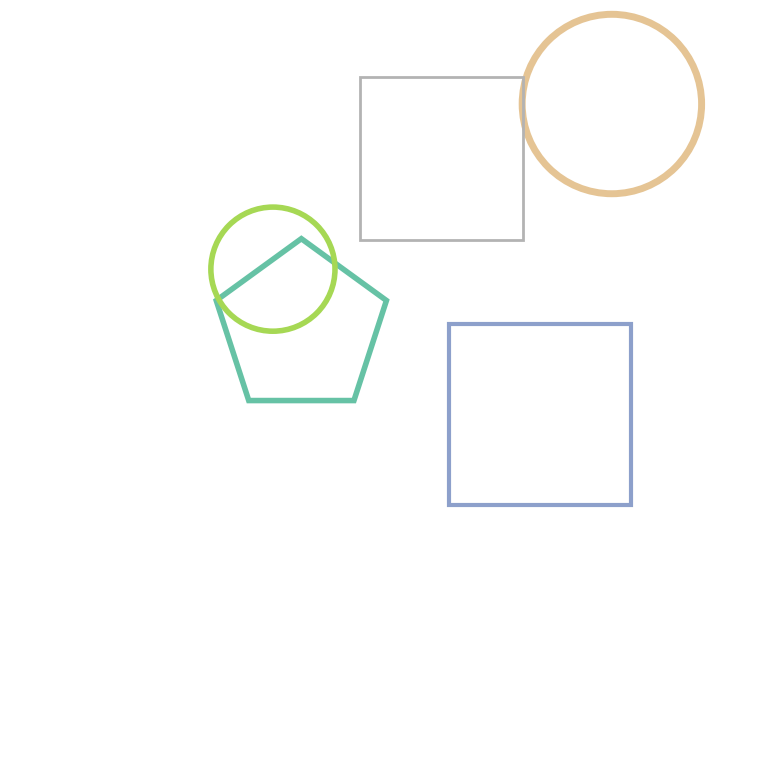[{"shape": "pentagon", "thickness": 2, "radius": 0.58, "center": [0.391, 0.574]}, {"shape": "square", "thickness": 1.5, "radius": 0.59, "center": [0.702, 0.462]}, {"shape": "circle", "thickness": 2, "radius": 0.4, "center": [0.354, 0.65]}, {"shape": "circle", "thickness": 2.5, "radius": 0.58, "center": [0.795, 0.865]}, {"shape": "square", "thickness": 1, "radius": 0.53, "center": [0.573, 0.794]}]